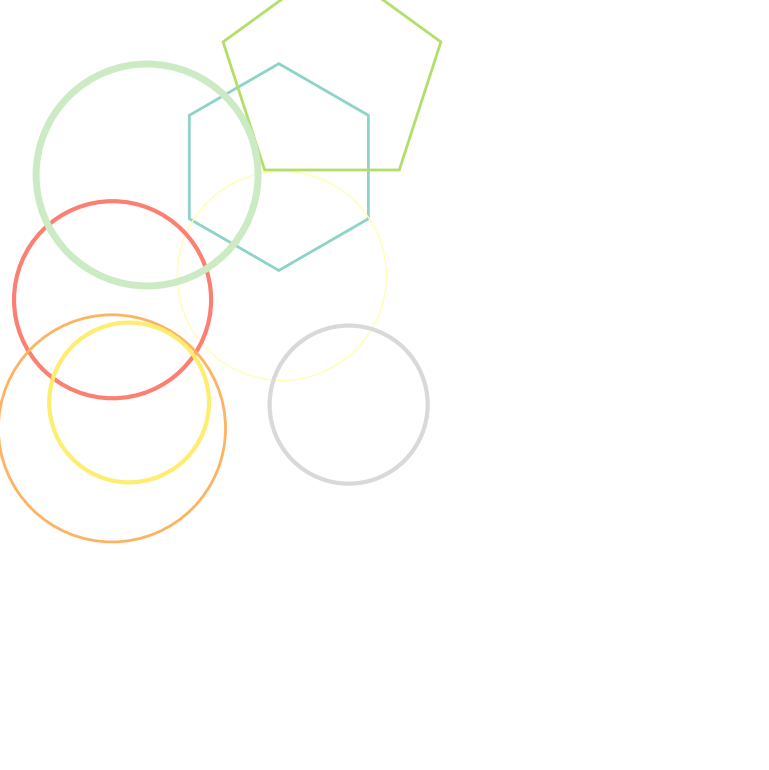[{"shape": "hexagon", "thickness": 1, "radius": 0.67, "center": [0.362, 0.783]}, {"shape": "circle", "thickness": 0.5, "radius": 0.68, "center": [0.366, 0.642]}, {"shape": "circle", "thickness": 1.5, "radius": 0.64, "center": [0.146, 0.611]}, {"shape": "circle", "thickness": 1, "radius": 0.74, "center": [0.145, 0.444]}, {"shape": "pentagon", "thickness": 1, "radius": 0.74, "center": [0.431, 0.9]}, {"shape": "circle", "thickness": 1.5, "radius": 0.51, "center": [0.453, 0.475]}, {"shape": "circle", "thickness": 2.5, "radius": 0.72, "center": [0.191, 0.773]}, {"shape": "circle", "thickness": 1.5, "radius": 0.52, "center": [0.168, 0.477]}]